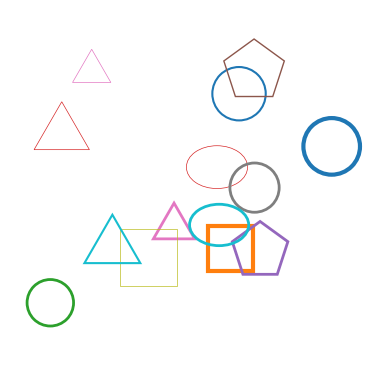[{"shape": "circle", "thickness": 1.5, "radius": 0.35, "center": [0.621, 0.757]}, {"shape": "circle", "thickness": 3, "radius": 0.37, "center": [0.862, 0.62]}, {"shape": "square", "thickness": 3, "radius": 0.29, "center": [0.599, 0.354]}, {"shape": "circle", "thickness": 2, "radius": 0.3, "center": [0.131, 0.214]}, {"shape": "triangle", "thickness": 0.5, "radius": 0.41, "center": [0.16, 0.653]}, {"shape": "oval", "thickness": 0.5, "radius": 0.4, "center": [0.564, 0.566]}, {"shape": "pentagon", "thickness": 2, "radius": 0.38, "center": [0.676, 0.349]}, {"shape": "pentagon", "thickness": 1, "radius": 0.41, "center": [0.66, 0.816]}, {"shape": "triangle", "thickness": 0.5, "radius": 0.29, "center": [0.238, 0.815]}, {"shape": "triangle", "thickness": 2, "radius": 0.31, "center": [0.452, 0.411]}, {"shape": "circle", "thickness": 2, "radius": 0.32, "center": [0.661, 0.513]}, {"shape": "square", "thickness": 0.5, "radius": 0.37, "center": [0.386, 0.331]}, {"shape": "oval", "thickness": 2, "radius": 0.38, "center": [0.569, 0.416]}, {"shape": "triangle", "thickness": 1.5, "radius": 0.42, "center": [0.292, 0.358]}]